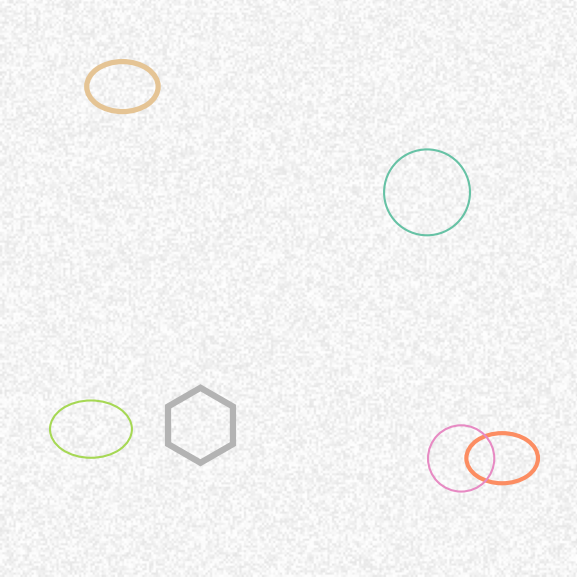[{"shape": "circle", "thickness": 1, "radius": 0.37, "center": [0.739, 0.666]}, {"shape": "oval", "thickness": 2, "radius": 0.31, "center": [0.87, 0.206]}, {"shape": "circle", "thickness": 1, "radius": 0.29, "center": [0.799, 0.205]}, {"shape": "oval", "thickness": 1, "radius": 0.35, "center": [0.158, 0.256]}, {"shape": "oval", "thickness": 2.5, "radius": 0.31, "center": [0.212, 0.849]}, {"shape": "hexagon", "thickness": 3, "radius": 0.32, "center": [0.347, 0.263]}]